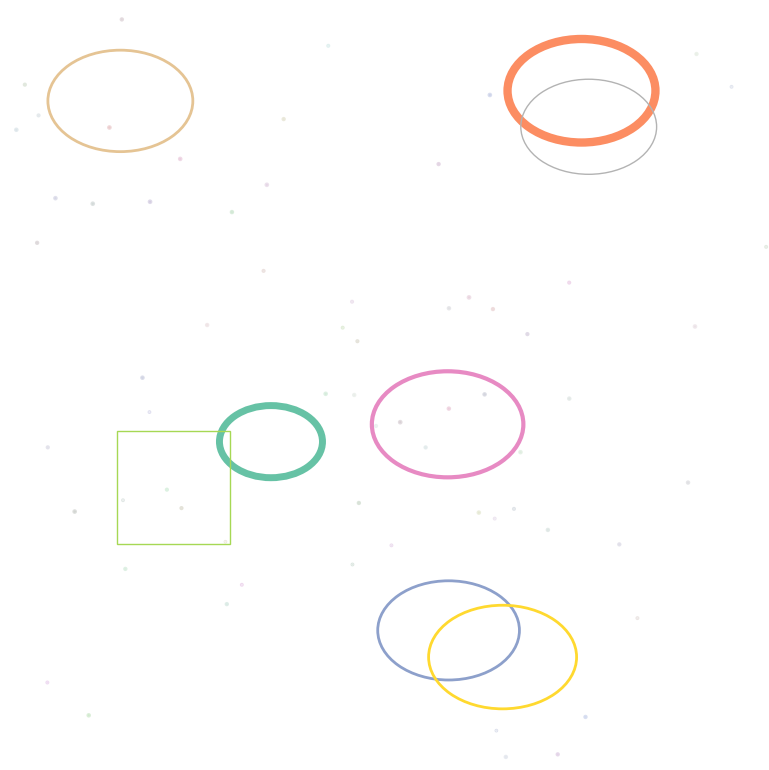[{"shape": "oval", "thickness": 2.5, "radius": 0.33, "center": [0.352, 0.426]}, {"shape": "oval", "thickness": 3, "radius": 0.48, "center": [0.755, 0.882]}, {"shape": "oval", "thickness": 1, "radius": 0.46, "center": [0.583, 0.181]}, {"shape": "oval", "thickness": 1.5, "radius": 0.49, "center": [0.581, 0.449]}, {"shape": "square", "thickness": 0.5, "radius": 0.36, "center": [0.225, 0.367]}, {"shape": "oval", "thickness": 1, "radius": 0.48, "center": [0.653, 0.147]}, {"shape": "oval", "thickness": 1, "radius": 0.47, "center": [0.156, 0.869]}, {"shape": "oval", "thickness": 0.5, "radius": 0.44, "center": [0.765, 0.835]}]